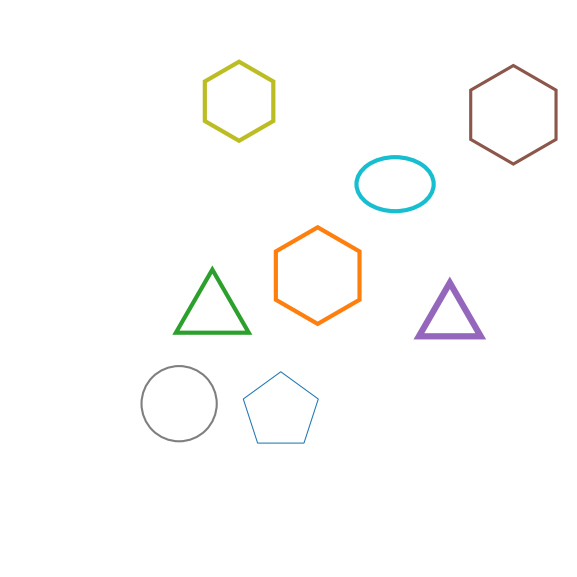[{"shape": "pentagon", "thickness": 0.5, "radius": 0.34, "center": [0.486, 0.287]}, {"shape": "hexagon", "thickness": 2, "radius": 0.42, "center": [0.55, 0.522]}, {"shape": "triangle", "thickness": 2, "radius": 0.36, "center": [0.368, 0.459]}, {"shape": "triangle", "thickness": 3, "radius": 0.31, "center": [0.779, 0.448]}, {"shape": "hexagon", "thickness": 1.5, "radius": 0.43, "center": [0.889, 0.8]}, {"shape": "circle", "thickness": 1, "radius": 0.33, "center": [0.31, 0.3]}, {"shape": "hexagon", "thickness": 2, "radius": 0.34, "center": [0.414, 0.824]}, {"shape": "oval", "thickness": 2, "radius": 0.33, "center": [0.684, 0.68]}]